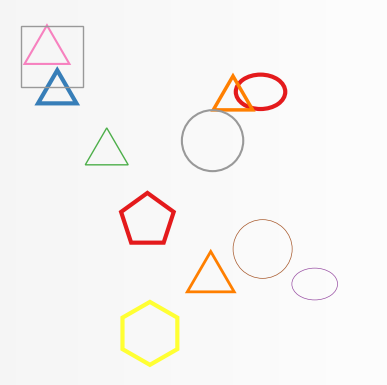[{"shape": "oval", "thickness": 3, "radius": 0.32, "center": [0.672, 0.761]}, {"shape": "pentagon", "thickness": 3, "radius": 0.36, "center": [0.38, 0.427]}, {"shape": "triangle", "thickness": 3, "radius": 0.29, "center": [0.148, 0.76]}, {"shape": "triangle", "thickness": 1, "radius": 0.32, "center": [0.275, 0.604]}, {"shape": "oval", "thickness": 0.5, "radius": 0.3, "center": [0.812, 0.262]}, {"shape": "triangle", "thickness": 2.5, "radius": 0.29, "center": [0.601, 0.744]}, {"shape": "triangle", "thickness": 2, "radius": 0.35, "center": [0.544, 0.277]}, {"shape": "hexagon", "thickness": 3, "radius": 0.41, "center": [0.387, 0.134]}, {"shape": "circle", "thickness": 0.5, "radius": 0.38, "center": [0.678, 0.353]}, {"shape": "triangle", "thickness": 1.5, "radius": 0.33, "center": [0.121, 0.867]}, {"shape": "circle", "thickness": 1.5, "radius": 0.4, "center": [0.549, 0.635]}, {"shape": "square", "thickness": 1, "radius": 0.4, "center": [0.134, 0.853]}]